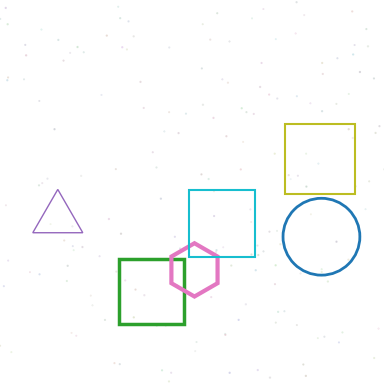[{"shape": "circle", "thickness": 2, "radius": 0.5, "center": [0.835, 0.385]}, {"shape": "square", "thickness": 2.5, "radius": 0.42, "center": [0.393, 0.243]}, {"shape": "triangle", "thickness": 1, "radius": 0.37, "center": [0.15, 0.433]}, {"shape": "hexagon", "thickness": 3, "radius": 0.35, "center": [0.505, 0.299]}, {"shape": "square", "thickness": 1.5, "radius": 0.46, "center": [0.832, 0.588]}, {"shape": "square", "thickness": 1.5, "radius": 0.43, "center": [0.577, 0.42]}]